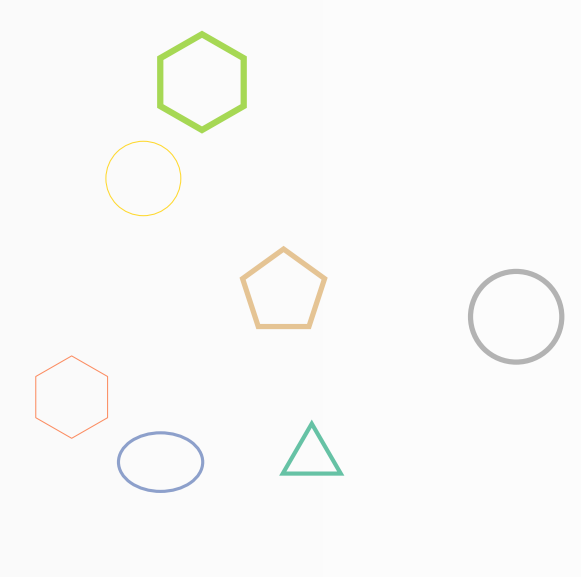[{"shape": "triangle", "thickness": 2, "radius": 0.29, "center": [0.536, 0.208]}, {"shape": "hexagon", "thickness": 0.5, "radius": 0.36, "center": [0.123, 0.312]}, {"shape": "oval", "thickness": 1.5, "radius": 0.36, "center": [0.276, 0.199]}, {"shape": "hexagon", "thickness": 3, "radius": 0.41, "center": [0.347, 0.857]}, {"shape": "circle", "thickness": 0.5, "radius": 0.32, "center": [0.247, 0.69]}, {"shape": "pentagon", "thickness": 2.5, "radius": 0.37, "center": [0.488, 0.494]}, {"shape": "circle", "thickness": 2.5, "radius": 0.39, "center": [0.888, 0.451]}]